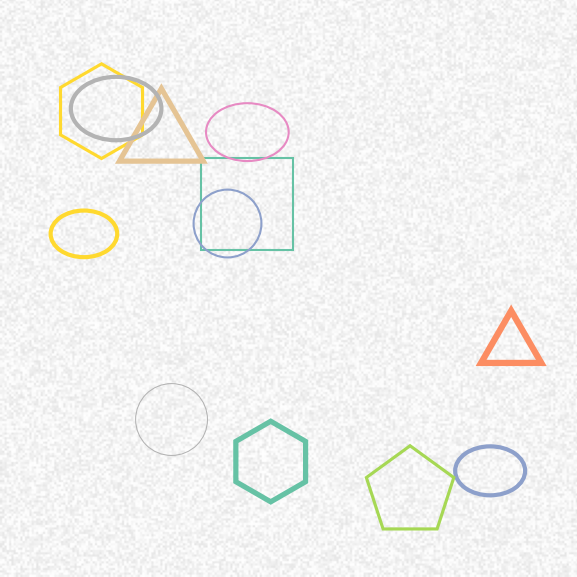[{"shape": "hexagon", "thickness": 2.5, "radius": 0.35, "center": [0.469, 0.2]}, {"shape": "square", "thickness": 1, "radius": 0.4, "center": [0.428, 0.647]}, {"shape": "triangle", "thickness": 3, "radius": 0.3, "center": [0.885, 0.401]}, {"shape": "circle", "thickness": 1, "radius": 0.29, "center": [0.394, 0.612]}, {"shape": "oval", "thickness": 2, "radius": 0.3, "center": [0.849, 0.184]}, {"shape": "oval", "thickness": 1, "radius": 0.36, "center": [0.428, 0.77]}, {"shape": "pentagon", "thickness": 1.5, "radius": 0.4, "center": [0.71, 0.148]}, {"shape": "hexagon", "thickness": 1.5, "radius": 0.41, "center": [0.176, 0.807]}, {"shape": "oval", "thickness": 2, "radius": 0.29, "center": [0.145, 0.594]}, {"shape": "triangle", "thickness": 2.5, "radius": 0.42, "center": [0.279, 0.762]}, {"shape": "oval", "thickness": 2, "radius": 0.39, "center": [0.201, 0.811]}, {"shape": "circle", "thickness": 0.5, "radius": 0.31, "center": [0.297, 0.273]}]